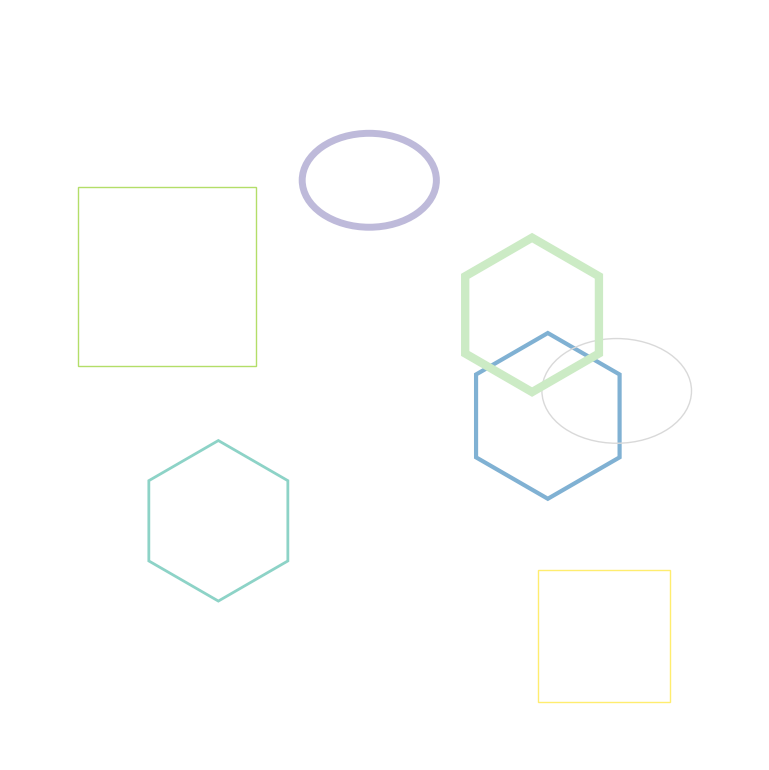[{"shape": "hexagon", "thickness": 1, "radius": 0.52, "center": [0.284, 0.324]}, {"shape": "oval", "thickness": 2.5, "radius": 0.44, "center": [0.48, 0.766]}, {"shape": "hexagon", "thickness": 1.5, "radius": 0.54, "center": [0.711, 0.46]}, {"shape": "square", "thickness": 0.5, "radius": 0.58, "center": [0.217, 0.641]}, {"shape": "oval", "thickness": 0.5, "radius": 0.49, "center": [0.801, 0.492]}, {"shape": "hexagon", "thickness": 3, "radius": 0.5, "center": [0.691, 0.591]}, {"shape": "square", "thickness": 0.5, "radius": 0.43, "center": [0.784, 0.174]}]